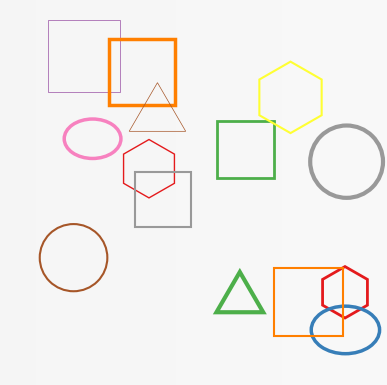[{"shape": "hexagon", "thickness": 2, "radius": 0.33, "center": [0.89, 0.241]}, {"shape": "hexagon", "thickness": 1, "radius": 0.38, "center": [0.385, 0.562]}, {"shape": "oval", "thickness": 2.5, "radius": 0.44, "center": [0.891, 0.143]}, {"shape": "square", "thickness": 2, "radius": 0.37, "center": [0.634, 0.612]}, {"shape": "triangle", "thickness": 3, "radius": 0.35, "center": [0.619, 0.224]}, {"shape": "square", "thickness": 0.5, "radius": 0.47, "center": [0.216, 0.855]}, {"shape": "square", "thickness": 2.5, "radius": 0.43, "center": [0.366, 0.812]}, {"shape": "square", "thickness": 1.5, "radius": 0.45, "center": [0.796, 0.215]}, {"shape": "hexagon", "thickness": 1.5, "radius": 0.46, "center": [0.75, 0.747]}, {"shape": "triangle", "thickness": 0.5, "radius": 0.42, "center": [0.406, 0.701]}, {"shape": "circle", "thickness": 1.5, "radius": 0.44, "center": [0.19, 0.331]}, {"shape": "oval", "thickness": 2.5, "radius": 0.37, "center": [0.239, 0.64]}, {"shape": "circle", "thickness": 3, "radius": 0.47, "center": [0.894, 0.58]}, {"shape": "square", "thickness": 1.5, "radius": 0.36, "center": [0.421, 0.482]}]